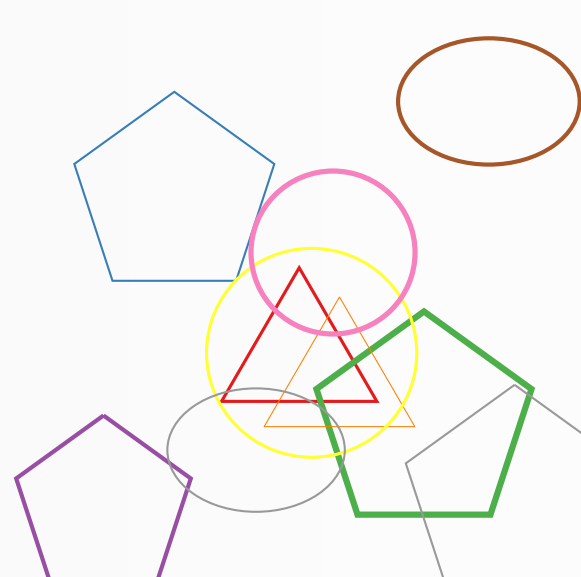[{"shape": "triangle", "thickness": 1.5, "radius": 0.77, "center": [0.515, 0.381]}, {"shape": "pentagon", "thickness": 1, "radius": 0.9, "center": [0.3, 0.659]}, {"shape": "pentagon", "thickness": 3, "radius": 0.97, "center": [0.729, 0.265]}, {"shape": "pentagon", "thickness": 2, "radius": 0.79, "center": [0.178, 0.122]}, {"shape": "triangle", "thickness": 0.5, "radius": 0.75, "center": [0.584, 0.335]}, {"shape": "circle", "thickness": 1.5, "radius": 0.9, "center": [0.536, 0.388]}, {"shape": "oval", "thickness": 2, "radius": 0.78, "center": [0.841, 0.823]}, {"shape": "circle", "thickness": 2.5, "radius": 0.71, "center": [0.573, 0.562]}, {"shape": "pentagon", "thickness": 1, "radius": 0.98, "center": [0.885, 0.136]}, {"shape": "oval", "thickness": 1, "radius": 0.76, "center": [0.441, 0.22]}]